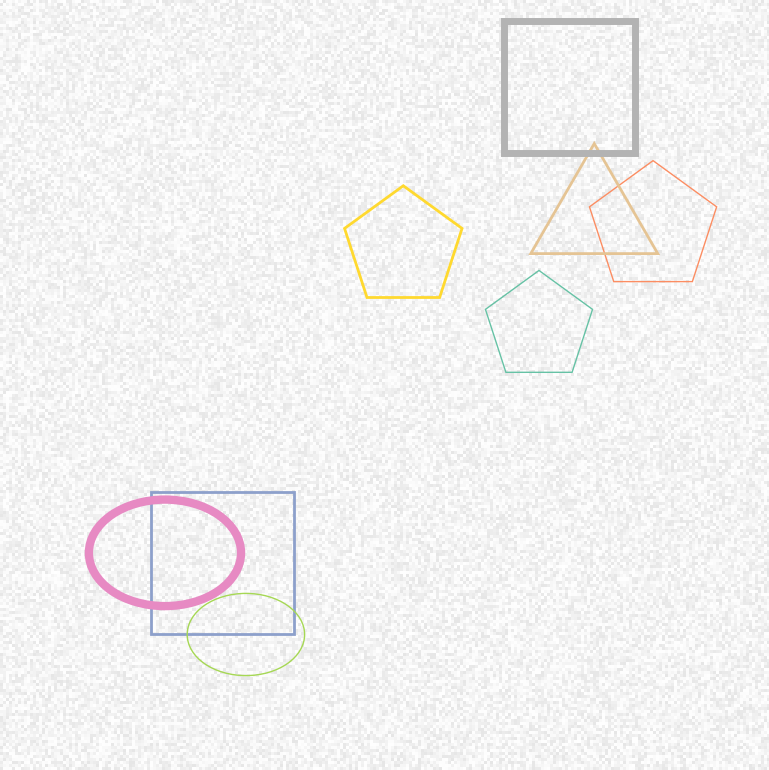[{"shape": "pentagon", "thickness": 0.5, "radius": 0.37, "center": [0.7, 0.576]}, {"shape": "pentagon", "thickness": 0.5, "radius": 0.43, "center": [0.848, 0.705]}, {"shape": "square", "thickness": 1, "radius": 0.46, "center": [0.288, 0.269]}, {"shape": "oval", "thickness": 3, "radius": 0.49, "center": [0.214, 0.282]}, {"shape": "oval", "thickness": 0.5, "radius": 0.38, "center": [0.319, 0.176]}, {"shape": "pentagon", "thickness": 1, "radius": 0.4, "center": [0.524, 0.679]}, {"shape": "triangle", "thickness": 1, "radius": 0.48, "center": [0.772, 0.718]}, {"shape": "square", "thickness": 2.5, "radius": 0.43, "center": [0.739, 0.887]}]